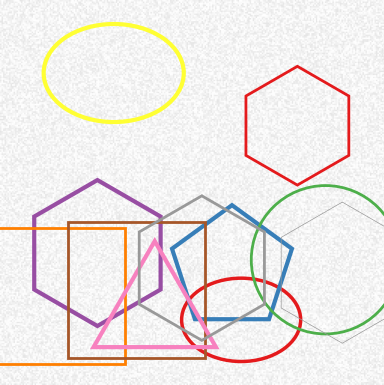[{"shape": "oval", "thickness": 2.5, "radius": 0.77, "center": [0.626, 0.169]}, {"shape": "hexagon", "thickness": 2, "radius": 0.77, "center": [0.772, 0.673]}, {"shape": "pentagon", "thickness": 3, "radius": 0.82, "center": [0.603, 0.303]}, {"shape": "circle", "thickness": 2, "radius": 0.96, "center": [0.845, 0.325]}, {"shape": "hexagon", "thickness": 3, "radius": 0.95, "center": [0.253, 0.343]}, {"shape": "square", "thickness": 2, "radius": 0.88, "center": [0.148, 0.232]}, {"shape": "oval", "thickness": 3, "radius": 0.91, "center": [0.295, 0.81]}, {"shape": "square", "thickness": 2, "radius": 0.89, "center": [0.354, 0.247]}, {"shape": "triangle", "thickness": 3, "radius": 0.92, "center": [0.402, 0.19]}, {"shape": "hexagon", "thickness": 0.5, "radius": 0.92, "center": [0.889, 0.292]}, {"shape": "hexagon", "thickness": 2, "radius": 0.94, "center": [0.524, 0.304]}]